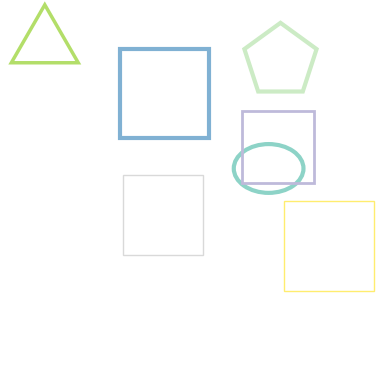[{"shape": "oval", "thickness": 3, "radius": 0.45, "center": [0.698, 0.562]}, {"shape": "square", "thickness": 2, "radius": 0.47, "center": [0.722, 0.618]}, {"shape": "square", "thickness": 3, "radius": 0.58, "center": [0.426, 0.758]}, {"shape": "triangle", "thickness": 2.5, "radius": 0.5, "center": [0.116, 0.887]}, {"shape": "square", "thickness": 1, "radius": 0.52, "center": [0.424, 0.442]}, {"shape": "pentagon", "thickness": 3, "radius": 0.49, "center": [0.729, 0.842]}, {"shape": "square", "thickness": 1, "radius": 0.59, "center": [0.855, 0.362]}]